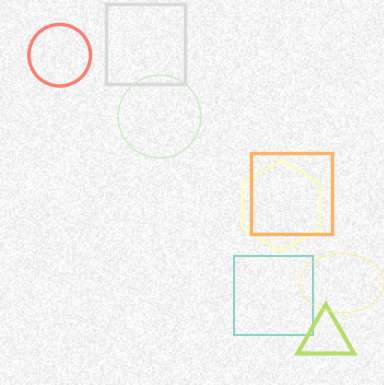[{"shape": "square", "thickness": 1.5, "radius": 0.52, "center": [0.71, 0.233]}, {"shape": "hexagon", "thickness": 1.5, "radius": 0.59, "center": [0.73, 0.465]}, {"shape": "circle", "thickness": 2.5, "radius": 0.4, "center": [0.155, 0.857]}, {"shape": "square", "thickness": 2.5, "radius": 0.52, "center": [0.758, 0.498]}, {"shape": "triangle", "thickness": 3, "radius": 0.43, "center": [0.846, 0.124]}, {"shape": "square", "thickness": 2.5, "radius": 0.51, "center": [0.378, 0.886]}, {"shape": "circle", "thickness": 1, "radius": 0.54, "center": [0.414, 0.697]}, {"shape": "oval", "thickness": 0.5, "radius": 0.55, "center": [0.888, 0.264]}]